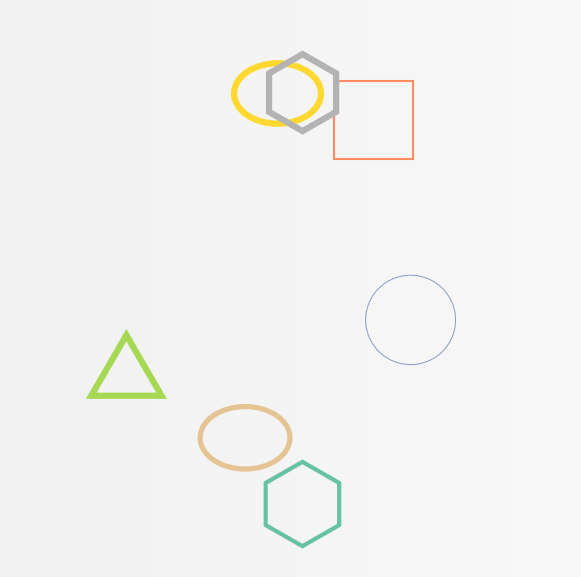[{"shape": "hexagon", "thickness": 2, "radius": 0.36, "center": [0.52, 0.126]}, {"shape": "square", "thickness": 1, "radius": 0.34, "center": [0.643, 0.792]}, {"shape": "circle", "thickness": 0.5, "radius": 0.39, "center": [0.706, 0.445]}, {"shape": "triangle", "thickness": 3, "radius": 0.35, "center": [0.217, 0.349]}, {"shape": "oval", "thickness": 3, "radius": 0.37, "center": [0.477, 0.837]}, {"shape": "oval", "thickness": 2.5, "radius": 0.39, "center": [0.422, 0.241]}, {"shape": "hexagon", "thickness": 3, "radius": 0.33, "center": [0.521, 0.839]}]